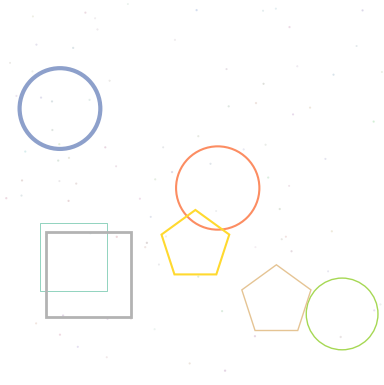[{"shape": "square", "thickness": 0.5, "radius": 0.44, "center": [0.191, 0.333]}, {"shape": "circle", "thickness": 1.5, "radius": 0.54, "center": [0.566, 0.512]}, {"shape": "circle", "thickness": 3, "radius": 0.52, "center": [0.156, 0.718]}, {"shape": "circle", "thickness": 1, "radius": 0.47, "center": [0.889, 0.185]}, {"shape": "pentagon", "thickness": 1.5, "radius": 0.46, "center": [0.507, 0.362]}, {"shape": "pentagon", "thickness": 1, "radius": 0.47, "center": [0.718, 0.218]}, {"shape": "square", "thickness": 2, "radius": 0.55, "center": [0.23, 0.287]}]